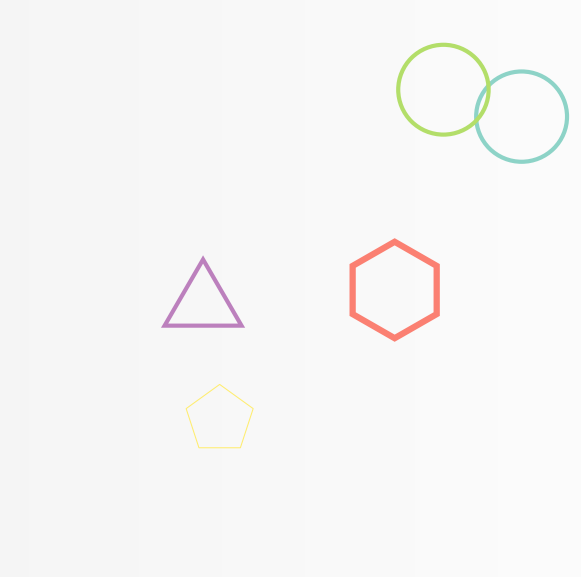[{"shape": "circle", "thickness": 2, "radius": 0.39, "center": [0.897, 0.797]}, {"shape": "hexagon", "thickness": 3, "radius": 0.42, "center": [0.679, 0.497]}, {"shape": "circle", "thickness": 2, "radius": 0.39, "center": [0.763, 0.844]}, {"shape": "triangle", "thickness": 2, "radius": 0.38, "center": [0.349, 0.473]}, {"shape": "pentagon", "thickness": 0.5, "radius": 0.3, "center": [0.378, 0.273]}]